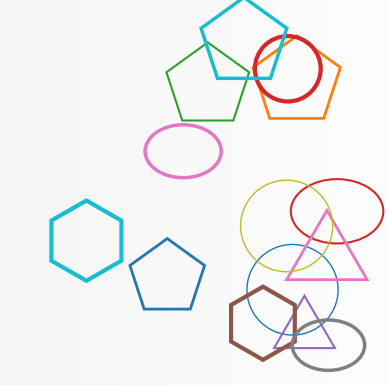[{"shape": "pentagon", "thickness": 2, "radius": 0.51, "center": [0.432, 0.279]}, {"shape": "circle", "thickness": 1, "radius": 0.59, "center": [0.755, 0.247]}, {"shape": "pentagon", "thickness": 2, "radius": 0.59, "center": [0.766, 0.788]}, {"shape": "pentagon", "thickness": 1.5, "radius": 0.56, "center": [0.536, 0.778]}, {"shape": "circle", "thickness": 3, "radius": 0.42, "center": [0.743, 0.821]}, {"shape": "oval", "thickness": 1.5, "radius": 0.6, "center": [0.87, 0.451]}, {"shape": "triangle", "thickness": 1.5, "radius": 0.45, "center": [0.786, 0.141]}, {"shape": "hexagon", "thickness": 3, "radius": 0.47, "center": [0.679, 0.16]}, {"shape": "oval", "thickness": 2.5, "radius": 0.49, "center": [0.473, 0.607]}, {"shape": "triangle", "thickness": 2, "radius": 0.6, "center": [0.844, 0.334]}, {"shape": "oval", "thickness": 2.5, "radius": 0.47, "center": [0.848, 0.103]}, {"shape": "circle", "thickness": 1, "radius": 0.59, "center": [0.74, 0.413]}, {"shape": "pentagon", "thickness": 2.5, "radius": 0.58, "center": [0.63, 0.891]}, {"shape": "hexagon", "thickness": 3, "radius": 0.52, "center": [0.223, 0.375]}]